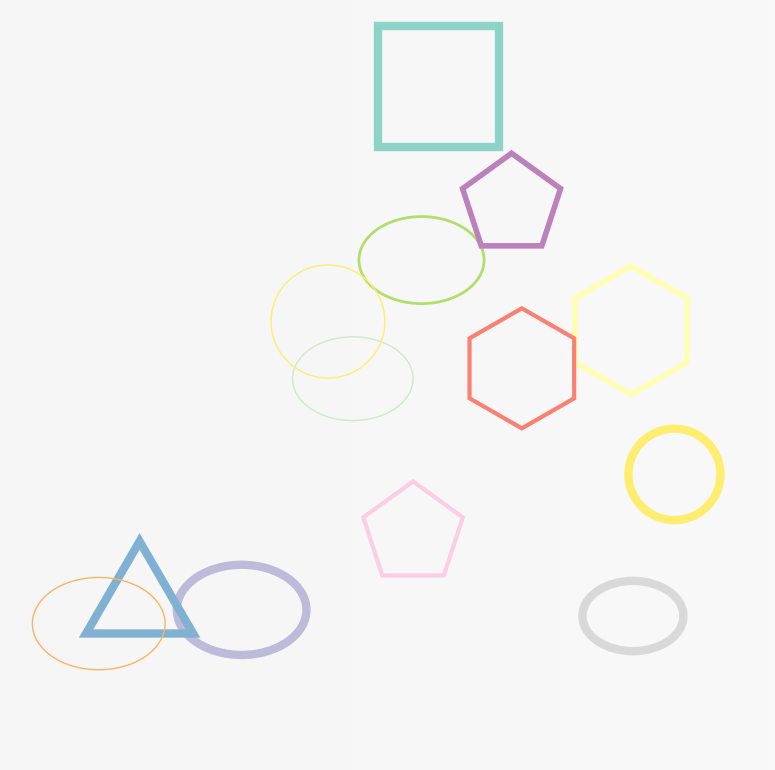[{"shape": "square", "thickness": 3, "radius": 0.39, "center": [0.566, 0.888]}, {"shape": "hexagon", "thickness": 2, "radius": 0.42, "center": [0.814, 0.571]}, {"shape": "oval", "thickness": 3, "radius": 0.42, "center": [0.312, 0.208]}, {"shape": "hexagon", "thickness": 1.5, "radius": 0.39, "center": [0.673, 0.522]}, {"shape": "triangle", "thickness": 3, "radius": 0.4, "center": [0.18, 0.217]}, {"shape": "oval", "thickness": 0.5, "radius": 0.43, "center": [0.127, 0.19]}, {"shape": "oval", "thickness": 1, "radius": 0.4, "center": [0.544, 0.662]}, {"shape": "pentagon", "thickness": 1.5, "radius": 0.34, "center": [0.533, 0.307]}, {"shape": "oval", "thickness": 3, "radius": 0.33, "center": [0.817, 0.2]}, {"shape": "pentagon", "thickness": 2, "radius": 0.33, "center": [0.66, 0.734]}, {"shape": "oval", "thickness": 0.5, "radius": 0.39, "center": [0.455, 0.508]}, {"shape": "circle", "thickness": 3, "radius": 0.3, "center": [0.87, 0.384]}, {"shape": "circle", "thickness": 0.5, "radius": 0.37, "center": [0.423, 0.583]}]